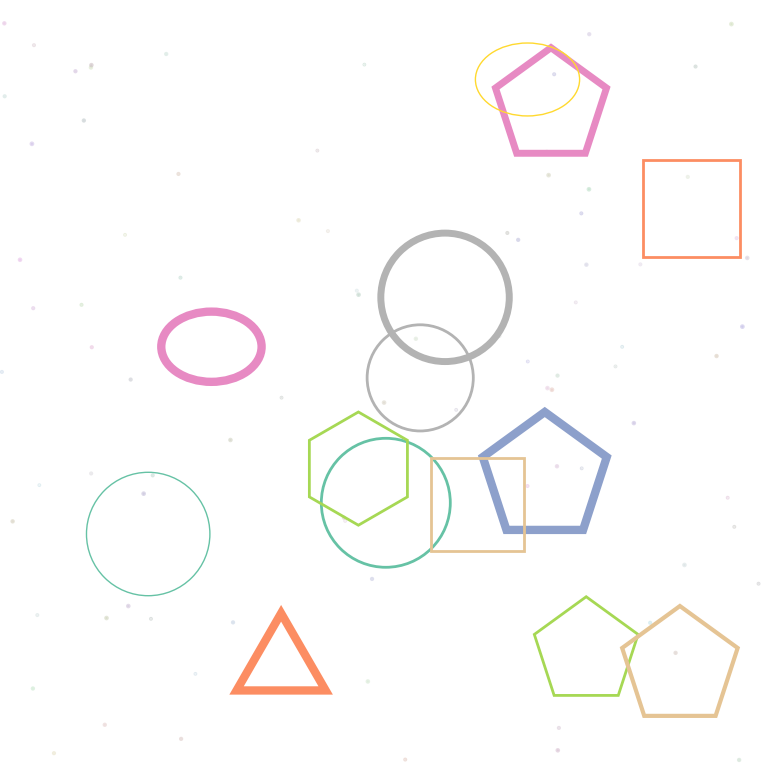[{"shape": "circle", "thickness": 1, "radius": 0.42, "center": [0.501, 0.347]}, {"shape": "circle", "thickness": 0.5, "radius": 0.4, "center": [0.192, 0.306]}, {"shape": "square", "thickness": 1, "radius": 0.31, "center": [0.898, 0.73]}, {"shape": "triangle", "thickness": 3, "radius": 0.33, "center": [0.365, 0.137]}, {"shape": "pentagon", "thickness": 3, "radius": 0.42, "center": [0.707, 0.38]}, {"shape": "oval", "thickness": 3, "radius": 0.33, "center": [0.275, 0.55]}, {"shape": "pentagon", "thickness": 2.5, "radius": 0.38, "center": [0.716, 0.862]}, {"shape": "hexagon", "thickness": 1, "radius": 0.37, "center": [0.465, 0.391]}, {"shape": "pentagon", "thickness": 1, "radius": 0.35, "center": [0.761, 0.154]}, {"shape": "oval", "thickness": 0.5, "radius": 0.34, "center": [0.685, 0.897]}, {"shape": "pentagon", "thickness": 1.5, "radius": 0.39, "center": [0.883, 0.134]}, {"shape": "square", "thickness": 1, "radius": 0.3, "center": [0.62, 0.345]}, {"shape": "circle", "thickness": 1, "radius": 0.34, "center": [0.546, 0.509]}, {"shape": "circle", "thickness": 2.5, "radius": 0.42, "center": [0.578, 0.614]}]